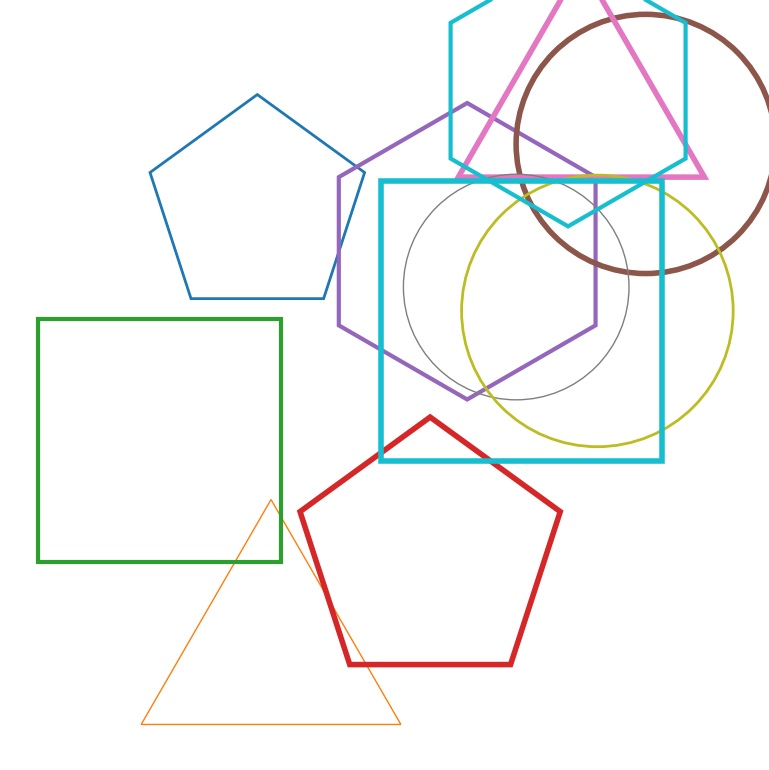[{"shape": "pentagon", "thickness": 1, "radius": 0.73, "center": [0.334, 0.731]}, {"shape": "triangle", "thickness": 0.5, "radius": 0.97, "center": [0.352, 0.157]}, {"shape": "square", "thickness": 1.5, "radius": 0.79, "center": [0.207, 0.428]}, {"shape": "pentagon", "thickness": 2, "radius": 0.89, "center": [0.559, 0.281]}, {"shape": "hexagon", "thickness": 1.5, "radius": 0.96, "center": [0.607, 0.674]}, {"shape": "circle", "thickness": 2, "radius": 0.84, "center": [0.839, 0.813]}, {"shape": "triangle", "thickness": 2, "radius": 0.92, "center": [0.755, 0.862]}, {"shape": "circle", "thickness": 0.5, "radius": 0.73, "center": [0.67, 0.627]}, {"shape": "circle", "thickness": 1, "radius": 0.88, "center": [0.776, 0.596]}, {"shape": "square", "thickness": 2, "radius": 0.91, "center": [0.677, 0.583]}, {"shape": "hexagon", "thickness": 1.5, "radius": 0.88, "center": [0.738, 0.882]}]